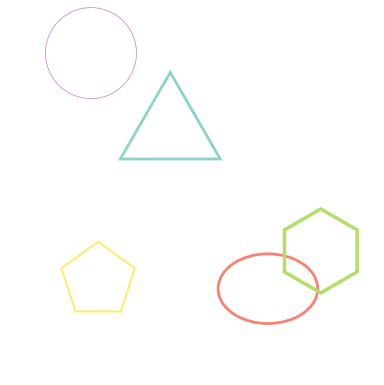[{"shape": "triangle", "thickness": 2, "radius": 0.75, "center": [0.442, 0.662]}, {"shape": "oval", "thickness": 2, "radius": 0.65, "center": [0.696, 0.25]}, {"shape": "hexagon", "thickness": 2.5, "radius": 0.55, "center": [0.833, 0.348]}, {"shape": "circle", "thickness": 0.5, "radius": 0.59, "center": [0.236, 0.862]}, {"shape": "pentagon", "thickness": 1.5, "radius": 0.5, "center": [0.255, 0.272]}]